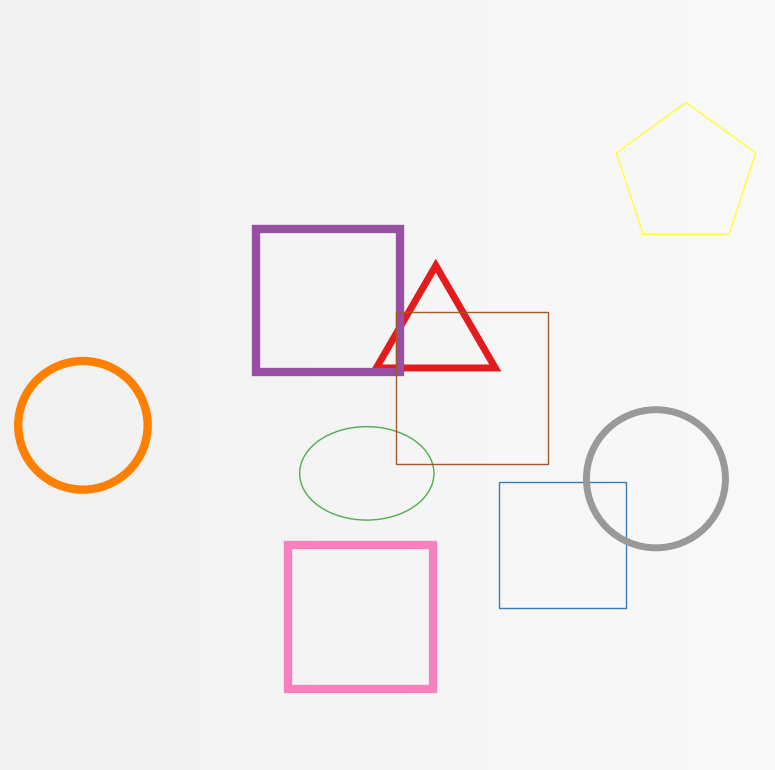[{"shape": "triangle", "thickness": 2.5, "radius": 0.44, "center": [0.562, 0.566]}, {"shape": "square", "thickness": 0.5, "radius": 0.41, "center": [0.726, 0.292]}, {"shape": "oval", "thickness": 0.5, "radius": 0.43, "center": [0.473, 0.385]}, {"shape": "square", "thickness": 3, "radius": 0.46, "center": [0.423, 0.61]}, {"shape": "circle", "thickness": 3, "radius": 0.42, "center": [0.107, 0.448]}, {"shape": "pentagon", "thickness": 0.5, "radius": 0.47, "center": [0.885, 0.772]}, {"shape": "square", "thickness": 0.5, "radius": 0.49, "center": [0.609, 0.496]}, {"shape": "square", "thickness": 3, "radius": 0.47, "center": [0.465, 0.199]}, {"shape": "circle", "thickness": 2.5, "radius": 0.45, "center": [0.846, 0.378]}]